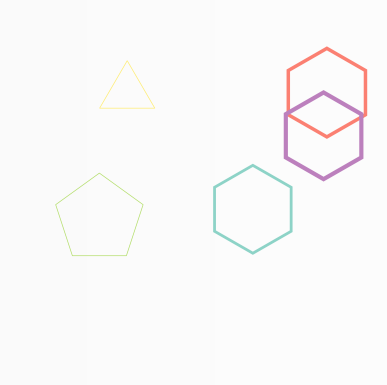[{"shape": "hexagon", "thickness": 2, "radius": 0.57, "center": [0.653, 0.456]}, {"shape": "hexagon", "thickness": 2.5, "radius": 0.57, "center": [0.844, 0.759]}, {"shape": "pentagon", "thickness": 0.5, "radius": 0.59, "center": [0.256, 0.432]}, {"shape": "hexagon", "thickness": 3, "radius": 0.56, "center": [0.835, 0.647]}, {"shape": "triangle", "thickness": 0.5, "radius": 0.41, "center": [0.328, 0.76]}]